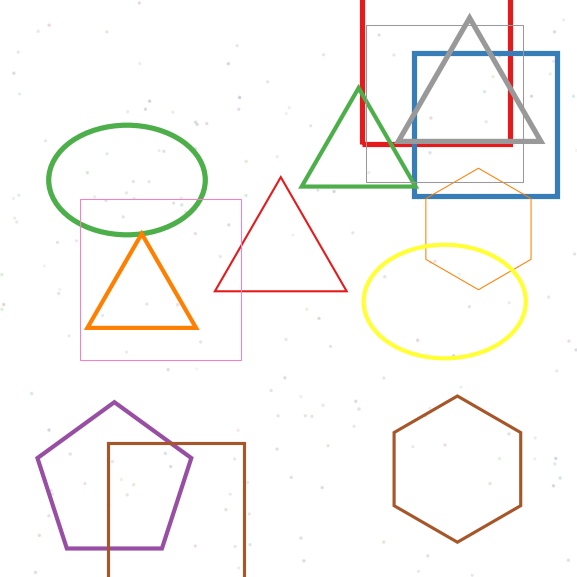[{"shape": "square", "thickness": 2.5, "radius": 0.64, "center": [0.754, 0.877]}, {"shape": "triangle", "thickness": 1, "radius": 0.66, "center": [0.486, 0.561]}, {"shape": "square", "thickness": 2.5, "radius": 0.62, "center": [0.841, 0.784]}, {"shape": "triangle", "thickness": 2, "radius": 0.57, "center": [0.621, 0.733]}, {"shape": "oval", "thickness": 2.5, "radius": 0.68, "center": [0.22, 0.687]}, {"shape": "pentagon", "thickness": 2, "radius": 0.7, "center": [0.198, 0.163]}, {"shape": "hexagon", "thickness": 0.5, "radius": 0.53, "center": [0.828, 0.603]}, {"shape": "triangle", "thickness": 2, "radius": 0.54, "center": [0.245, 0.486]}, {"shape": "oval", "thickness": 2, "radius": 0.7, "center": [0.77, 0.477]}, {"shape": "square", "thickness": 1.5, "radius": 0.59, "center": [0.305, 0.114]}, {"shape": "hexagon", "thickness": 1.5, "radius": 0.63, "center": [0.792, 0.187]}, {"shape": "square", "thickness": 0.5, "radius": 0.7, "center": [0.277, 0.515]}, {"shape": "triangle", "thickness": 2.5, "radius": 0.71, "center": [0.813, 0.826]}, {"shape": "square", "thickness": 0.5, "radius": 0.68, "center": [0.77, 0.82]}]